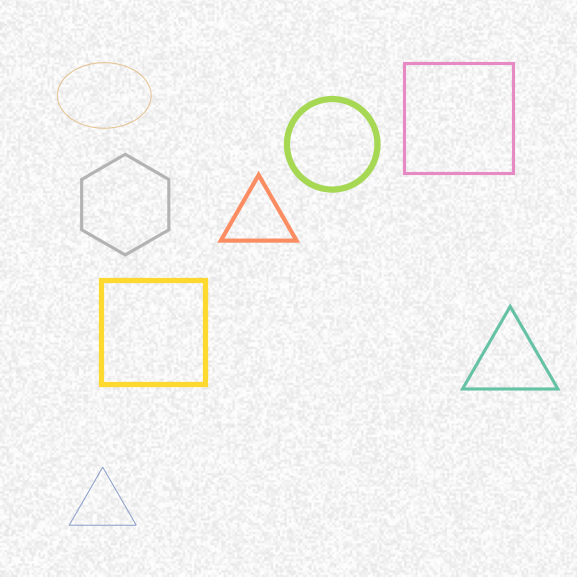[{"shape": "triangle", "thickness": 1.5, "radius": 0.48, "center": [0.884, 0.373]}, {"shape": "triangle", "thickness": 2, "radius": 0.38, "center": [0.448, 0.62]}, {"shape": "triangle", "thickness": 0.5, "radius": 0.34, "center": [0.178, 0.123]}, {"shape": "square", "thickness": 1.5, "radius": 0.47, "center": [0.794, 0.795]}, {"shape": "circle", "thickness": 3, "radius": 0.39, "center": [0.575, 0.749]}, {"shape": "square", "thickness": 2.5, "radius": 0.45, "center": [0.266, 0.425]}, {"shape": "oval", "thickness": 0.5, "radius": 0.41, "center": [0.181, 0.834]}, {"shape": "hexagon", "thickness": 1.5, "radius": 0.44, "center": [0.217, 0.645]}]